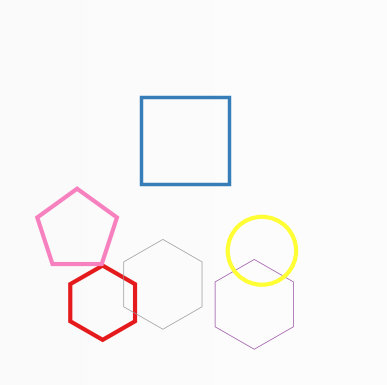[{"shape": "hexagon", "thickness": 3, "radius": 0.48, "center": [0.265, 0.214]}, {"shape": "square", "thickness": 2.5, "radius": 0.57, "center": [0.476, 0.634]}, {"shape": "hexagon", "thickness": 0.5, "radius": 0.58, "center": [0.656, 0.209]}, {"shape": "circle", "thickness": 3, "radius": 0.44, "center": [0.676, 0.349]}, {"shape": "pentagon", "thickness": 3, "radius": 0.54, "center": [0.199, 0.402]}, {"shape": "hexagon", "thickness": 0.5, "radius": 0.58, "center": [0.42, 0.261]}]